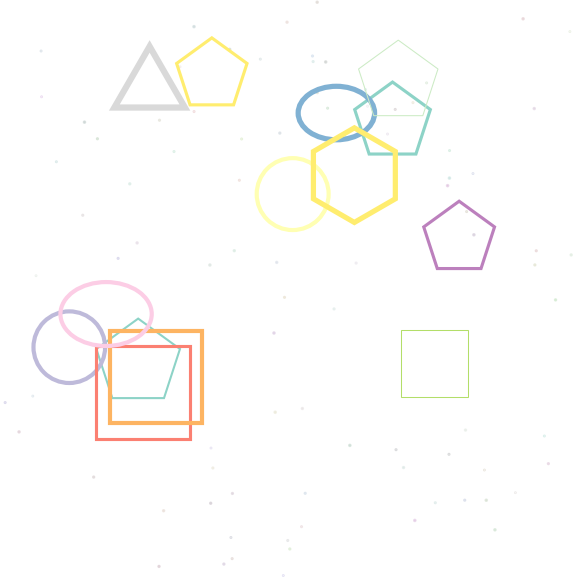[{"shape": "pentagon", "thickness": 1.5, "radius": 0.34, "center": [0.68, 0.788]}, {"shape": "pentagon", "thickness": 1, "radius": 0.38, "center": [0.239, 0.371]}, {"shape": "circle", "thickness": 2, "radius": 0.31, "center": [0.507, 0.663]}, {"shape": "circle", "thickness": 2, "radius": 0.31, "center": [0.12, 0.398]}, {"shape": "square", "thickness": 1.5, "radius": 0.41, "center": [0.247, 0.32]}, {"shape": "oval", "thickness": 2.5, "radius": 0.33, "center": [0.582, 0.803]}, {"shape": "square", "thickness": 2, "radius": 0.4, "center": [0.27, 0.346]}, {"shape": "square", "thickness": 0.5, "radius": 0.29, "center": [0.752, 0.37]}, {"shape": "oval", "thickness": 2, "radius": 0.4, "center": [0.184, 0.455]}, {"shape": "triangle", "thickness": 3, "radius": 0.35, "center": [0.259, 0.848]}, {"shape": "pentagon", "thickness": 1.5, "radius": 0.32, "center": [0.795, 0.586]}, {"shape": "pentagon", "thickness": 0.5, "radius": 0.36, "center": [0.69, 0.857]}, {"shape": "pentagon", "thickness": 1.5, "radius": 0.32, "center": [0.367, 0.869]}, {"shape": "hexagon", "thickness": 2.5, "radius": 0.41, "center": [0.614, 0.696]}]